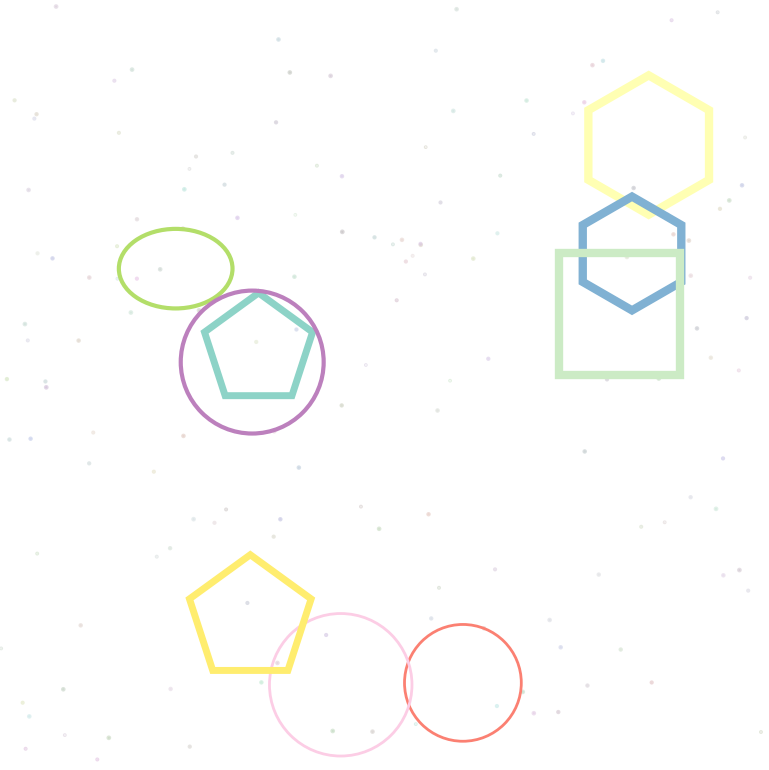[{"shape": "pentagon", "thickness": 2.5, "radius": 0.37, "center": [0.336, 0.546]}, {"shape": "hexagon", "thickness": 3, "radius": 0.45, "center": [0.842, 0.812]}, {"shape": "circle", "thickness": 1, "radius": 0.38, "center": [0.601, 0.113]}, {"shape": "hexagon", "thickness": 3, "radius": 0.37, "center": [0.821, 0.671]}, {"shape": "oval", "thickness": 1.5, "radius": 0.37, "center": [0.228, 0.651]}, {"shape": "circle", "thickness": 1, "radius": 0.46, "center": [0.442, 0.111]}, {"shape": "circle", "thickness": 1.5, "radius": 0.46, "center": [0.328, 0.53]}, {"shape": "square", "thickness": 3, "radius": 0.39, "center": [0.804, 0.592]}, {"shape": "pentagon", "thickness": 2.5, "radius": 0.42, "center": [0.325, 0.196]}]